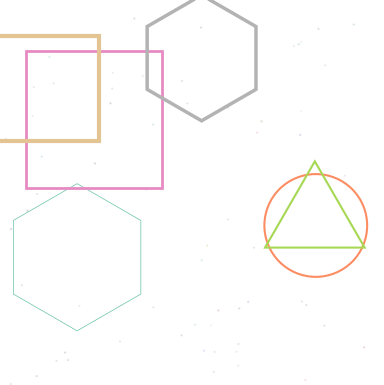[{"shape": "hexagon", "thickness": 0.5, "radius": 0.96, "center": [0.2, 0.332]}, {"shape": "circle", "thickness": 1.5, "radius": 0.67, "center": [0.82, 0.414]}, {"shape": "square", "thickness": 2, "radius": 0.89, "center": [0.244, 0.689]}, {"shape": "triangle", "thickness": 1.5, "radius": 0.75, "center": [0.818, 0.432]}, {"shape": "square", "thickness": 3, "radius": 0.68, "center": [0.12, 0.769]}, {"shape": "hexagon", "thickness": 2.5, "radius": 0.82, "center": [0.524, 0.849]}]